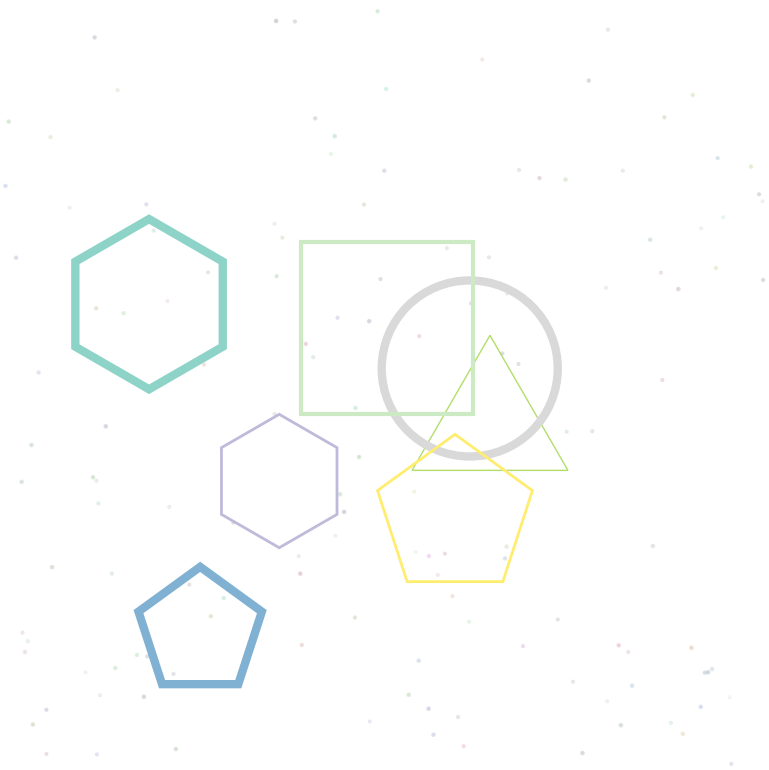[{"shape": "hexagon", "thickness": 3, "radius": 0.55, "center": [0.194, 0.605]}, {"shape": "hexagon", "thickness": 1, "radius": 0.43, "center": [0.363, 0.375]}, {"shape": "pentagon", "thickness": 3, "radius": 0.42, "center": [0.26, 0.18]}, {"shape": "triangle", "thickness": 0.5, "radius": 0.58, "center": [0.636, 0.448]}, {"shape": "circle", "thickness": 3, "radius": 0.57, "center": [0.61, 0.521]}, {"shape": "square", "thickness": 1.5, "radius": 0.56, "center": [0.502, 0.574]}, {"shape": "pentagon", "thickness": 1, "radius": 0.53, "center": [0.591, 0.33]}]